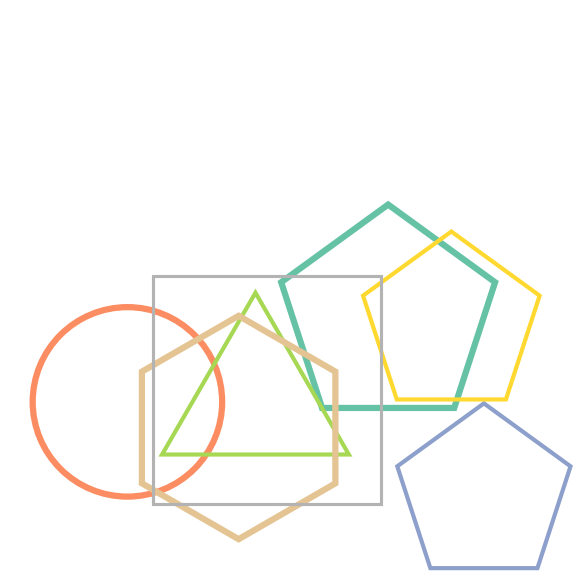[{"shape": "pentagon", "thickness": 3, "radius": 0.97, "center": [0.672, 0.45]}, {"shape": "circle", "thickness": 3, "radius": 0.82, "center": [0.221, 0.303]}, {"shape": "pentagon", "thickness": 2, "radius": 0.79, "center": [0.838, 0.143]}, {"shape": "triangle", "thickness": 2, "radius": 0.93, "center": [0.442, 0.305]}, {"shape": "pentagon", "thickness": 2, "radius": 0.8, "center": [0.782, 0.437]}, {"shape": "hexagon", "thickness": 3, "radius": 0.97, "center": [0.413, 0.259]}, {"shape": "square", "thickness": 1.5, "radius": 0.99, "center": [0.462, 0.323]}]